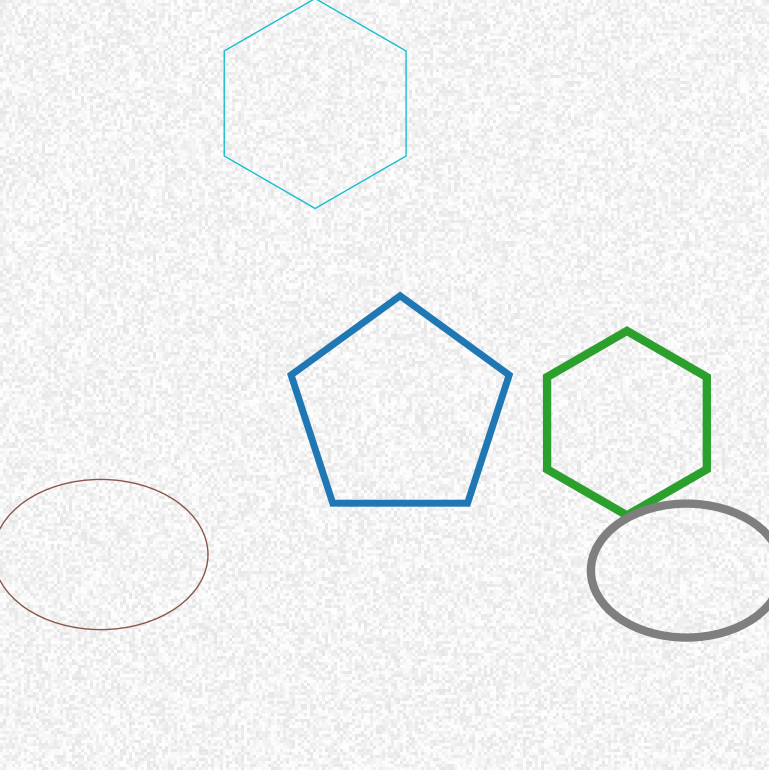[{"shape": "pentagon", "thickness": 2.5, "radius": 0.74, "center": [0.52, 0.467]}, {"shape": "hexagon", "thickness": 3, "radius": 0.6, "center": [0.814, 0.45]}, {"shape": "oval", "thickness": 0.5, "radius": 0.7, "center": [0.131, 0.28]}, {"shape": "oval", "thickness": 3, "radius": 0.62, "center": [0.892, 0.259]}, {"shape": "hexagon", "thickness": 0.5, "radius": 0.68, "center": [0.409, 0.866]}]